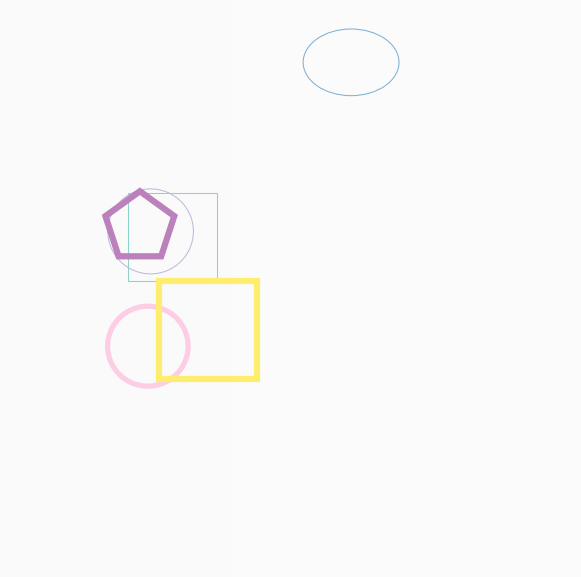[{"shape": "square", "thickness": 0.5, "radius": 0.38, "center": [0.296, 0.589]}, {"shape": "circle", "thickness": 0.5, "radius": 0.37, "center": [0.259, 0.598]}, {"shape": "oval", "thickness": 0.5, "radius": 0.41, "center": [0.604, 0.891]}, {"shape": "circle", "thickness": 2.5, "radius": 0.35, "center": [0.254, 0.4]}, {"shape": "pentagon", "thickness": 3, "radius": 0.31, "center": [0.241, 0.606]}, {"shape": "square", "thickness": 3, "radius": 0.42, "center": [0.358, 0.427]}]